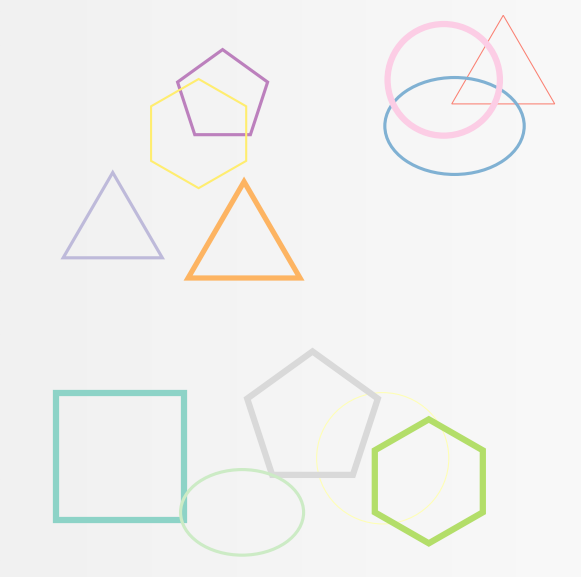[{"shape": "square", "thickness": 3, "radius": 0.55, "center": [0.207, 0.209]}, {"shape": "circle", "thickness": 0.5, "radius": 0.57, "center": [0.658, 0.206]}, {"shape": "triangle", "thickness": 1.5, "radius": 0.49, "center": [0.194, 0.602]}, {"shape": "triangle", "thickness": 0.5, "radius": 0.51, "center": [0.866, 0.87]}, {"shape": "oval", "thickness": 1.5, "radius": 0.6, "center": [0.782, 0.781]}, {"shape": "triangle", "thickness": 2.5, "radius": 0.56, "center": [0.42, 0.573]}, {"shape": "hexagon", "thickness": 3, "radius": 0.54, "center": [0.738, 0.166]}, {"shape": "circle", "thickness": 3, "radius": 0.48, "center": [0.763, 0.861]}, {"shape": "pentagon", "thickness": 3, "radius": 0.59, "center": [0.538, 0.272]}, {"shape": "pentagon", "thickness": 1.5, "radius": 0.41, "center": [0.383, 0.832]}, {"shape": "oval", "thickness": 1.5, "radius": 0.53, "center": [0.416, 0.112]}, {"shape": "hexagon", "thickness": 1, "radius": 0.47, "center": [0.342, 0.768]}]